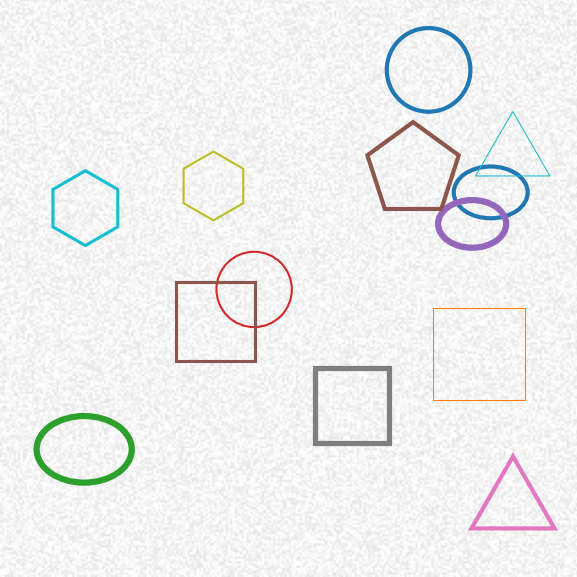[{"shape": "oval", "thickness": 2, "radius": 0.32, "center": [0.85, 0.666]}, {"shape": "circle", "thickness": 2, "radius": 0.36, "center": [0.742, 0.878]}, {"shape": "square", "thickness": 0.5, "radius": 0.4, "center": [0.829, 0.386]}, {"shape": "oval", "thickness": 3, "radius": 0.41, "center": [0.146, 0.221]}, {"shape": "circle", "thickness": 1, "radius": 0.33, "center": [0.44, 0.498]}, {"shape": "oval", "thickness": 3, "radius": 0.29, "center": [0.818, 0.611]}, {"shape": "square", "thickness": 1.5, "radius": 0.34, "center": [0.373, 0.442]}, {"shape": "pentagon", "thickness": 2, "radius": 0.42, "center": [0.715, 0.705]}, {"shape": "triangle", "thickness": 2, "radius": 0.42, "center": [0.888, 0.126]}, {"shape": "square", "thickness": 2.5, "radius": 0.32, "center": [0.61, 0.297]}, {"shape": "hexagon", "thickness": 1, "radius": 0.3, "center": [0.37, 0.677]}, {"shape": "triangle", "thickness": 0.5, "radius": 0.37, "center": [0.888, 0.732]}, {"shape": "hexagon", "thickness": 1.5, "radius": 0.32, "center": [0.148, 0.639]}]